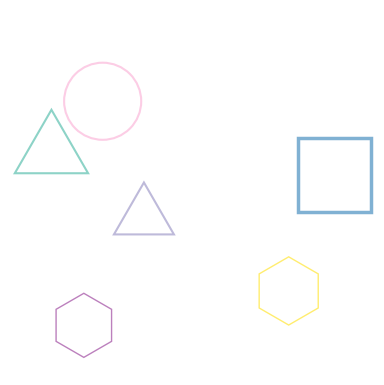[{"shape": "triangle", "thickness": 1.5, "radius": 0.55, "center": [0.134, 0.605]}, {"shape": "triangle", "thickness": 1.5, "radius": 0.45, "center": [0.374, 0.436]}, {"shape": "square", "thickness": 2.5, "radius": 0.48, "center": [0.869, 0.546]}, {"shape": "circle", "thickness": 1.5, "radius": 0.5, "center": [0.267, 0.737]}, {"shape": "hexagon", "thickness": 1, "radius": 0.42, "center": [0.218, 0.155]}, {"shape": "hexagon", "thickness": 1, "radius": 0.44, "center": [0.75, 0.244]}]